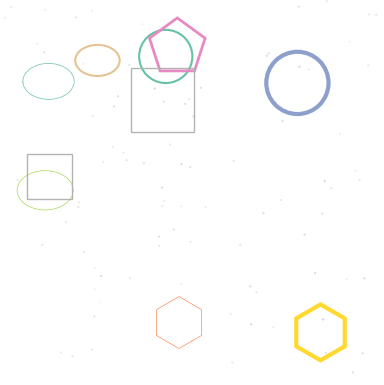[{"shape": "circle", "thickness": 1.5, "radius": 0.35, "center": [0.43, 0.853]}, {"shape": "oval", "thickness": 0.5, "radius": 0.33, "center": [0.126, 0.789]}, {"shape": "hexagon", "thickness": 0.5, "radius": 0.34, "center": [0.465, 0.162]}, {"shape": "circle", "thickness": 3, "radius": 0.4, "center": [0.772, 0.785]}, {"shape": "pentagon", "thickness": 2, "radius": 0.38, "center": [0.46, 0.877]}, {"shape": "oval", "thickness": 0.5, "radius": 0.36, "center": [0.117, 0.506]}, {"shape": "hexagon", "thickness": 3, "radius": 0.36, "center": [0.832, 0.137]}, {"shape": "oval", "thickness": 1.5, "radius": 0.29, "center": [0.253, 0.843]}, {"shape": "square", "thickness": 1, "radius": 0.29, "center": [0.129, 0.541]}, {"shape": "square", "thickness": 1, "radius": 0.41, "center": [0.423, 0.74]}]